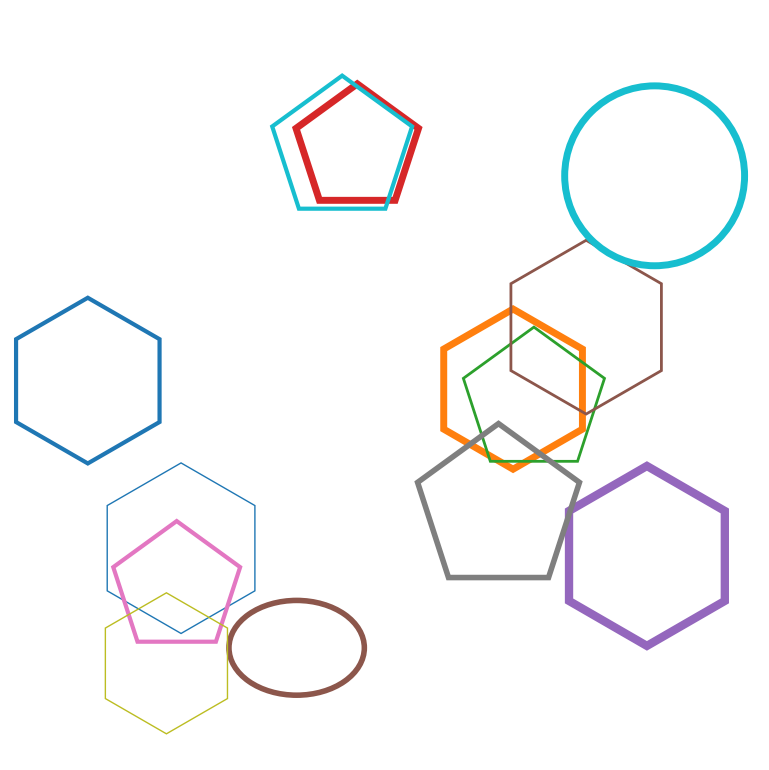[{"shape": "hexagon", "thickness": 1.5, "radius": 0.54, "center": [0.114, 0.506]}, {"shape": "hexagon", "thickness": 0.5, "radius": 0.55, "center": [0.235, 0.288]}, {"shape": "hexagon", "thickness": 2.5, "radius": 0.52, "center": [0.666, 0.495]}, {"shape": "pentagon", "thickness": 1, "radius": 0.48, "center": [0.693, 0.479]}, {"shape": "pentagon", "thickness": 2.5, "radius": 0.42, "center": [0.464, 0.807]}, {"shape": "hexagon", "thickness": 3, "radius": 0.58, "center": [0.84, 0.278]}, {"shape": "hexagon", "thickness": 1, "radius": 0.56, "center": [0.761, 0.575]}, {"shape": "oval", "thickness": 2, "radius": 0.44, "center": [0.385, 0.159]}, {"shape": "pentagon", "thickness": 1.5, "radius": 0.43, "center": [0.229, 0.237]}, {"shape": "pentagon", "thickness": 2, "radius": 0.55, "center": [0.647, 0.339]}, {"shape": "hexagon", "thickness": 0.5, "radius": 0.46, "center": [0.216, 0.139]}, {"shape": "pentagon", "thickness": 1.5, "radius": 0.48, "center": [0.444, 0.806]}, {"shape": "circle", "thickness": 2.5, "radius": 0.58, "center": [0.85, 0.772]}]